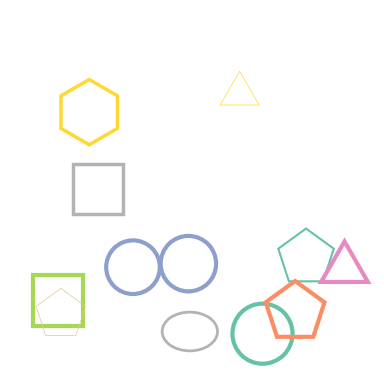[{"shape": "pentagon", "thickness": 1.5, "radius": 0.38, "center": [0.795, 0.331]}, {"shape": "circle", "thickness": 3, "radius": 0.39, "center": [0.682, 0.133]}, {"shape": "pentagon", "thickness": 3, "radius": 0.4, "center": [0.767, 0.19]}, {"shape": "circle", "thickness": 3, "radius": 0.35, "center": [0.345, 0.306]}, {"shape": "circle", "thickness": 3, "radius": 0.36, "center": [0.489, 0.315]}, {"shape": "triangle", "thickness": 3, "radius": 0.35, "center": [0.895, 0.303]}, {"shape": "square", "thickness": 3, "radius": 0.33, "center": [0.15, 0.219]}, {"shape": "hexagon", "thickness": 2.5, "radius": 0.42, "center": [0.232, 0.709]}, {"shape": "triangle", "thickness": 0.5, "radius": 0.29, "center": [0.623, 0.757]}, {"shape": "pentagon", "thickness": 0.5, "radius": 0.34, "center": [0.158, 0.183]}, {"shape": "square", "thickness": 2.5, "radius": 0.33, "center": [0.254, 0.509]}, {"shape": "oval", "thickness": 2, "radius": 0.36, "center": [0.493, 0.139]}]